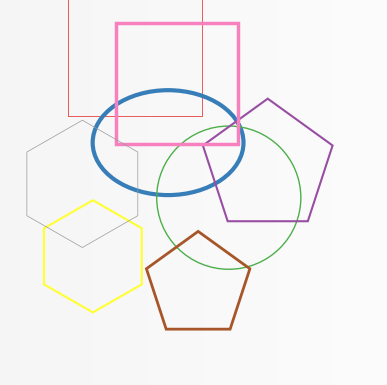[{"shape": "square", "thickness": 0.5, "radius": 0.87, "center": [0.348, 0.872]}, {"shape": "oval", "thickness": 3, "radius": 0.97, "center": [0.434, 0.629]}, {"shape": "circle", "thickness": 1, "radius": 0.93, "center": [0.59, 0.487]}, {"shape": "pentagon", "thickness": 1.5, "radius": 0.88, "center": [0.691, 0.568]}, {"shape": "hexagon", "thickness": 1.5, "radius": 0.73, "center": [0.24, 0.334]}, {"shape": "pentagon", "thickness": 2, "radius": 0.7, "center": [0.511, 0.259]}, {"shape": "square", "thickness": 2.5, "radius": 0.79, "center": [0.457, 0.783]}, {"shape": "hexagon", "thickness": 0.5, "radius": 0.83, "center": [0.213, 0.522]}]